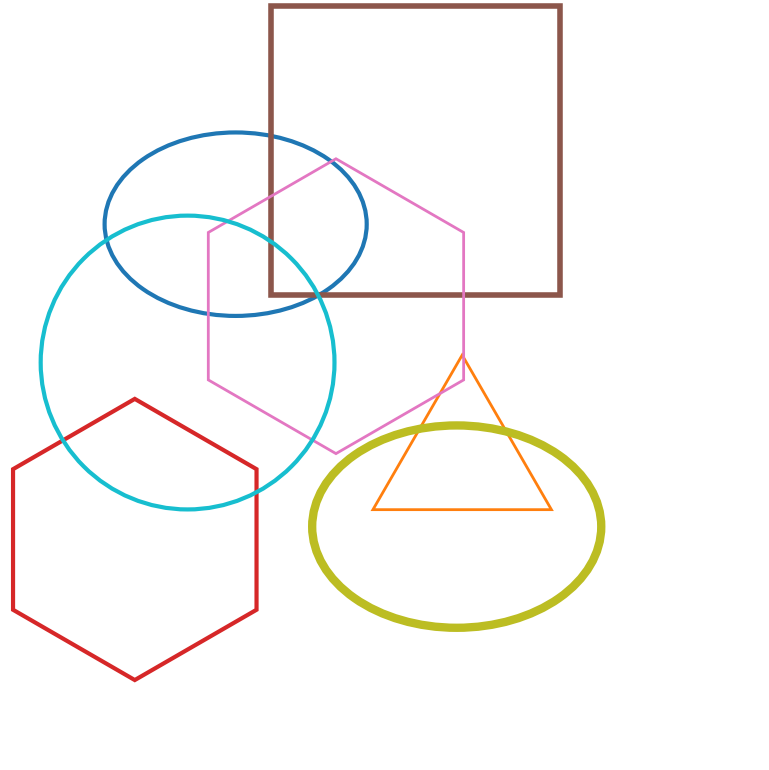[{"shape": "oval", "thickness": 1.5, "radius": 0.85, "center": [0.306, 0.709]}, {"shape": "triangle", "thickness": 1, "radius": 0.67, "center": [0.6, 0.405]}, {"shape": "hexagon", "thickness": 1.5, "radius": 0.91, "center": [0.175, 0.299]}, {"shape": "square", "thickness": 2, "radius": 0.94, "center": [0.54, 0.805]}, {"shape": "hexagon", "thickness": 1, "radius": 0.96, "center": [0.436, 0.602]}, {"shape": "oval", "thickness": 3, "radius": 0.94, "center": [0.593, 0.316]}, {"shape": "circle", "thickness": 1.5, "radius": 0.95, "center": [0.244, 0.529]}]